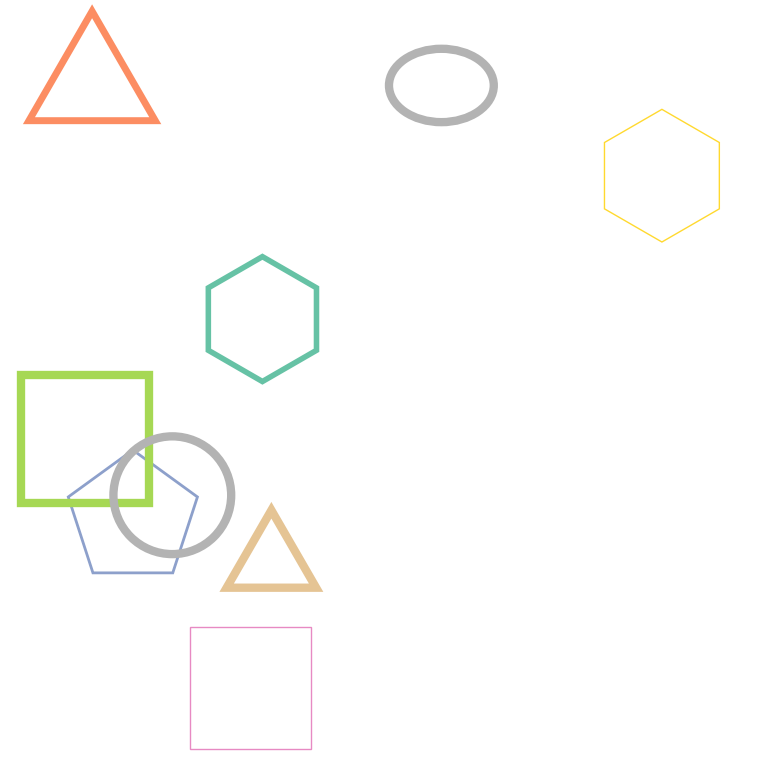[{"shape": "hexagon", "thickness": 2, "radius": 0.41, "center": [0.341, 0.586]}, {"shape": "triangle", "thickness": 2.5, "radius": 0.47, "center": [0.12, 0.891]}, {"shape": "pentagon", "thickness": 1, "radius": 0.44, "center": [0.173, 0.327]}, {"shape": "square", "thickness": 0.5, "radius": 0.4, "center": [0.325, 0.106]}, {"shape": "square", "thickness": 3, "radius": 0.42, "center": [0.11, 0.43]}, {"shape": "hexagon", "thickness": 0.5, "radius": 0.43, "center": [0.86, 0.772]}, {"shape": "triangle", "thickness": 3, "radius": 0.34, "center": [0.352, 0.27]}, {"shape": "circle", "thickness": 3, "radius": 0.38, "center": [0.224, 0.357]}, {"shape": "oval", "thickness": 3, "radius": 0.34, "center": [0.573, 0.889]}]